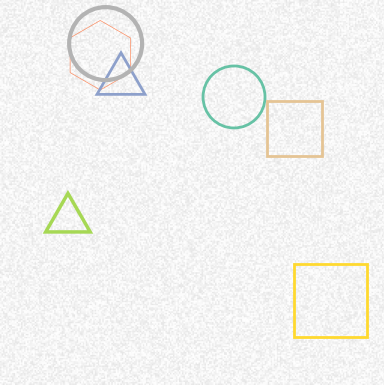[{"shape": "circle", "thickness": 2, "radius": 0.4, "center": [0.608, 0.748]}, {"shape": "hexagon", "thickness": 0.5, "radius": 0.45, "center": [0.26, 0.857]}, {"shape": "triangle", "thickness": 2, "radius": 0.36, "center": [0.314, 0.791]}, {"shape": "triangle", "thickness": 2.5, "radius": 0.33, "center": [0.176, 0.431]}, {"shape": "square", "thickness": 2, "radius": 0.47, "center": [0.858, 0.22]}, {"shape": "square", "thickness": 2, "radius": 0.36, "center": [0.764, 0.666]}, {"shape": "circle", "thickness": 3, "radius": 0.47, "center": [0.274, 0.887]}]